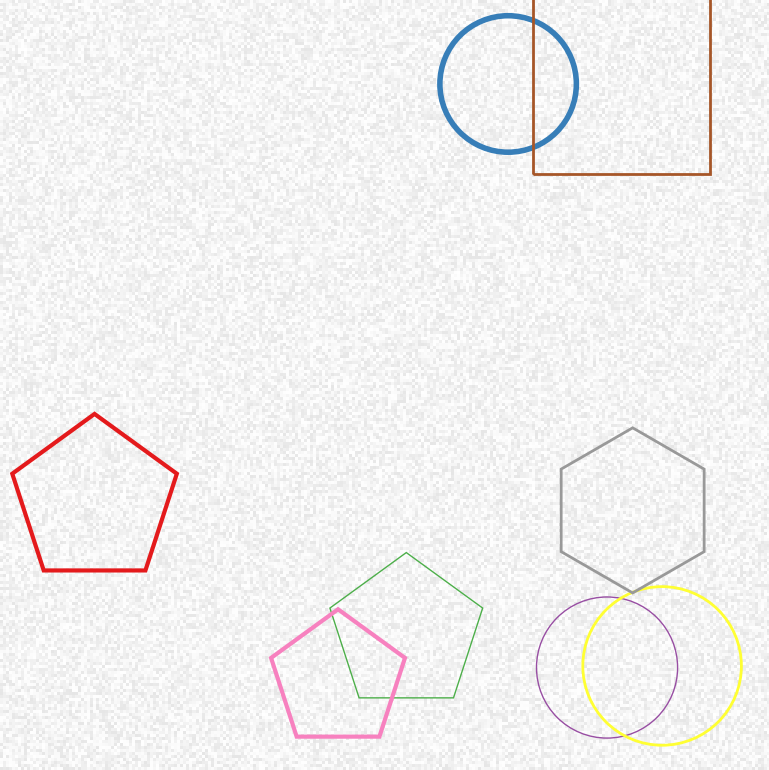[{"shape": "pentagon", "thickness": 1.5, "radius": 0.56, "center": [0.123, 0.35]}, {"shape": "circle", "thickness": 2, "radius": 0.44, "center": [0.66, 0.891]}, {"shape": "pentagon", "thickness": 0.5, "radius": 0.52, "center": [0.528, 0.178]}, {"shape": "circle", "thickness": 0.5, "radius": 0.46, "center": [0.788, 0.133]}, {"shape": "circle", "thickness": 1, "radius": 0.51, "center": [0.86, 0.135]}, {"shape": "square", "thickness": 1, "radius": 0.57, "center": [0.807, 0.889]}, {"shape": "pentagon", "thickness": 1.5, "radius": 0.46, "center": [0.439, 0.117]}, {"shape": "hexagon", "thickness": 1, "radius": 0.54, "center": [0.822, 0.337]}]